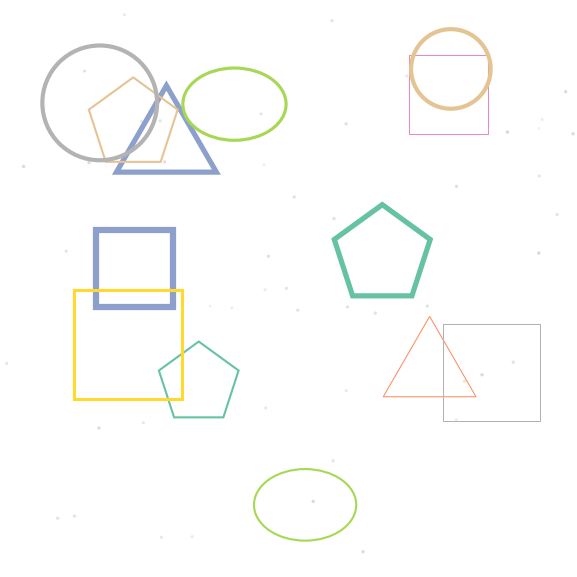[{"shape": "pentagon", "thickness": 2.5, "radius": 0.44, "center": [0.662, 0.557]}, {"shape": "pentagon", "thickness": 1, "radius": 0.36, "center": [0.344, 0.335]}, {"shape": "triangle", "thickness": 0.5, "radius": 0.46, "center": [0.744, 0.358]}, {"shape": "square", "thickness": 3, "radius": 0.33, "center": [0.233, 0.535]}, {"shape": "triangle", "thickness": 2.5, "radius": 0.5, "center": [0.288, 0.751]}, {"shape": "square", "thickness": 0.5, "radius": 0.34, "center": [0.777, 0.836]}, {"shape": "oval", "thickness": 1, "radius": 0.44, "center": [0.528, 0.125]}, {"shape": "oval", "thickness": 1.5, "radius": 0.45, "center": [0.406, 0.819]}, {"shape": "square", "thickness": 1.5, "radius": 0.47, "center": [0.222, 0.403]}, {"shape": "pentagon", "thickness": 1, "radius": 0.4, "center": [0.231, 0.784]}, {"shape": "circle", "thickness": 2, "radius": 0.34, "center": [0.781, 0.88]}, {"shape": "circle", "thickness": 2, "radius": 0.5, "center": [0.173, 0.821]}, {"shape": "square", "thickness": 0.5, "radius": 0.42, "center": [0.851, 0.354]}]